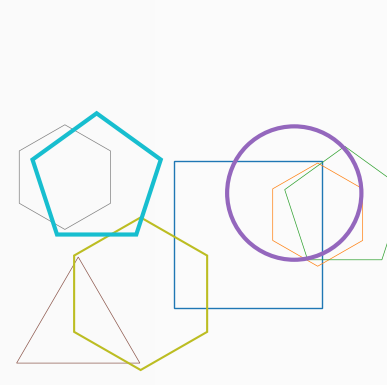[{"shape": "square", "thickness": 1, "radius": 0.96, "center": [0.64, 0.39]}, {"shape": "hexagon", "thickness": 0.5, "radius": 0.67, "center": [0.82, 0.443]}, {"shape": "pentagon", "thickness": 0.5, "radius": 0.81, "center": [0.89, 0.457]}, {"shape": "circle", "thickness": 3, "radius": 0.87, "center": [0.759, 0.499]}, {"shape": "triangle", "thickness": 0.5, "radius": 0.92, "center": [0.202, 0.149]}, {"shape": "hexagon", "thickness": 0.5, "radius": 0.68, "center": [0.167, 0.54]}, {"shape": "hexagon", "thickness": 1.5, "radius": 0.99, "center": [0.363, 0.237]}, {"shape": "pentagon", "thickness": 3, "radius": 0.87, "center": [0.249, 0.532]}]